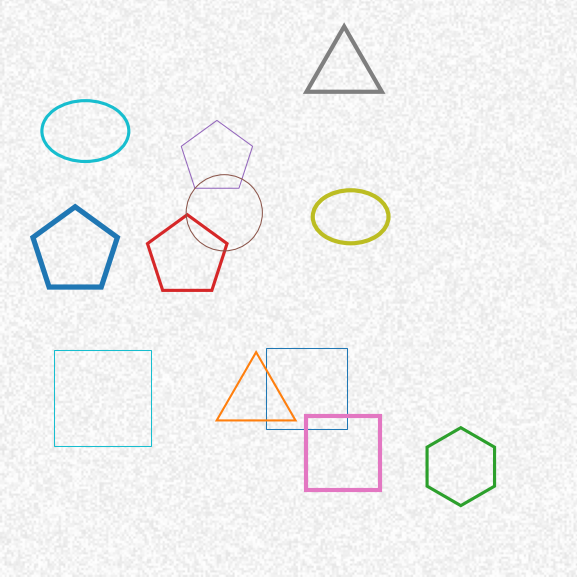[{"shape": "square", "thickness": 0.5, "radius": 0.35, "center": [0.531, 0.326]}, {"shape": "pentagon", "thickness": 2.5, "radius": 0.38, "center": [0.13, 0.564]}, {"shape": "triangle", "thickness": 1, "radius": 0.39, "center": [0.443, 0.311]}, {"shape": "hexagon", "thickness": 1.5, "radius": 0.34, "center": [0.798, 0.191]}, {"shape": "pentagon", "thickness": 1.5, "radius": 0.36, "center": [0.324, 0.555]}, {"shape": "pentagon", "thickness": 0.5, "radius": 0.32, "center": [0.376, 0.726]}, {"shape": "circle", "thickness": 0.5, "radius": 0.33, "center": [0.388, 0.631]}, {"shape": "square", "thickness": 2, "radius": 0.32, "center": [0.594, 0.215]}, {"shape": "triangle", "thickness": 2, "radius": 0.38, "center": [0.596, 0.878]}, {"shape": "oval", "thickness": 2, "radius": 0.33, "center": [0.607, 0.624]}, {"shape": "square", "thickness": 0.5, "radius": 0.42, "center": [0.177, 0.31]}, {"shape": "oval", "thickness": 1.5, "radius": 0.38, "center": [0.148, 0.772]}]